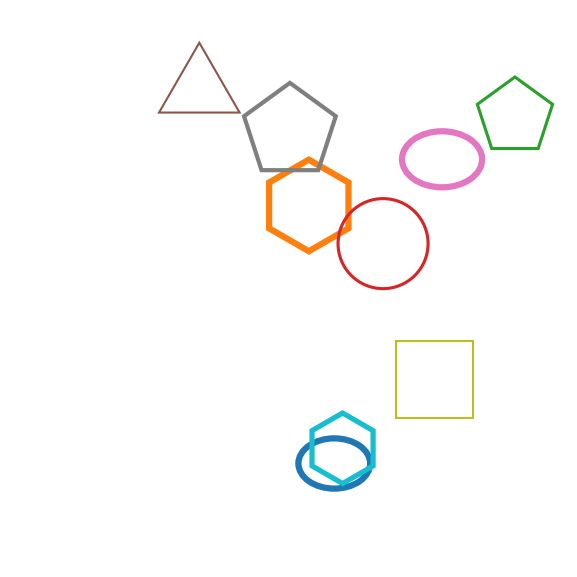[{"shape": "oval", "thickness": 3, "radius": 0.31, "center": [0.579, 0.197]}, {"shape": "hexagon", "thickness": 3, "radius": 0.4, "center": [0.535, 0.643]}, {"shape": "pentagon", "thickness": 1.5, "radius": 0.34, "center": [0.892, 0.797]}, {"shape": "circle", "thickness": 1.5, "radius": 0.39, "center": [0.663, 0.577]}, {"shape": "triangle", "thickness": 1, "radius": 0.4, "center": [0.345, 0.845]}, {"shape": "oval", "thickness": 3, "radius": 0.35, "center": [0.765, 0.723]}, {"shape": "pentagon", "thickness": 2, "radius": 0.42, "center": [0.502, 0.772]}, {"shape": "square", "thickness": 1, "radius": 0.33, "center": [0.753, 0.342]}, {"shape": "hexagon", "thickness": 2.5, "radius": 0.31, "center": [0.593, 0.223]}]